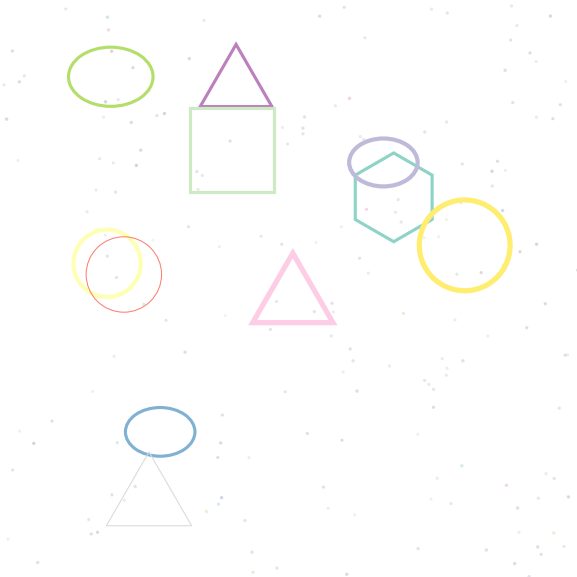[{"shape": "hexagon", "thickness": 1.5, "radius": 0.38, "center": [0.682, 0.657]}, {"shape": "circle", "thickness": 2, "radius": 0.29, "center": [0.185, 0.543]}, {"shape": "oval", "thickness": 2, "radius": 0.3, "center": [0.664, 0.718]}, {"shape": "circle", "thickness": 0.5, "radius": 0.33, "center": [0.214, 0.524]}, {"shape": "oval", "thickness": 1.5, "radius": 0.3, "center": [0.277, 0.251]}, {"shape": "oval", "thickness": 1.5, "radius": 0.37, "center": [0.192, 0.866]}, {"shape": "triangle", "thickness": 2.5, "radius": 0.4, "center": [0.507, 0.481]}, {"shape": "triangle", "thickness": 0.5, "radius": 0.43, "center": [0.258, 0.131]}, {"shape": "triangle", "thickness": 1.5, "radius": 0.36, "center": [0.409, 0.85]}, {"shape": "square", "thickness": 1.5, "radius": 0.36, "center": [0.402, 0.739]}, {"shape": "circle", "thickness": 2.5, "radius": 0.39, "center": [0.805, 0.574]}]